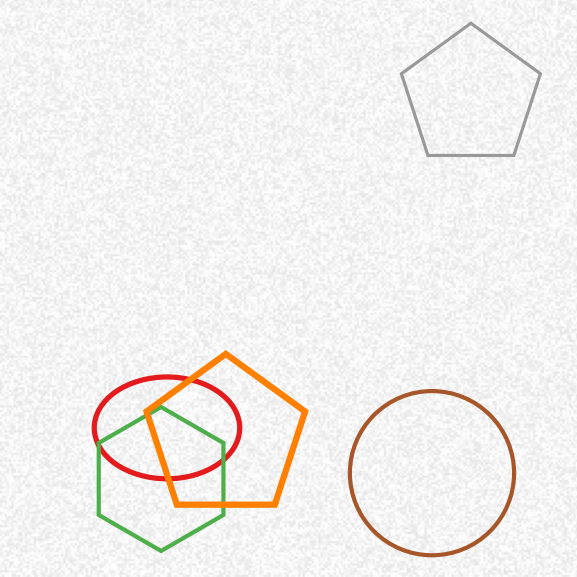[{"shape": "oval", "thickness": 2.5, "radius": 0.63, "center": [0.289, 0.258]}, {"shape": "hexagon", "thickness": 2, "radius": 0.62, "center": [0.279, 0.17]}, {"shape": "pentagon", "thickness": 3, "radius": 0.72, "center": [0.391, 0.242]}, {"shape": "circle", "thickness": 2, "radius": 0.71, "center": [0.748, 0.18]}, {"shape": "pentagon", "thickness": 1.5, "radius": 0.63, "center": [0.815, 0.832]}]